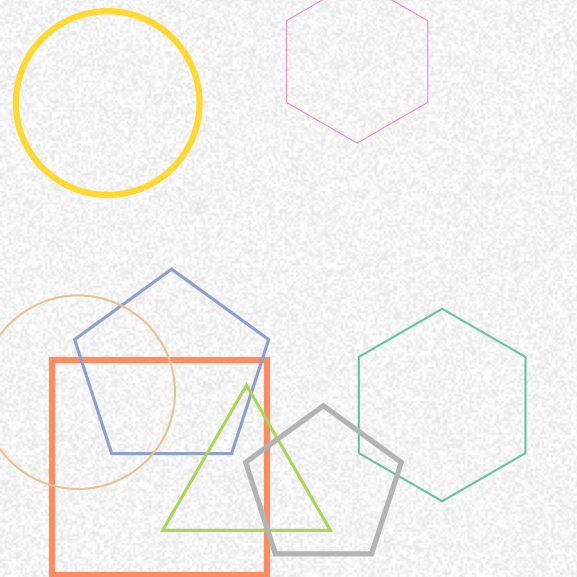[{"shape": "hexagon", "thickness": 1, "radius": 0.83, "center": [0.766, 0.298]}, {"shape": "square", "thickness": 3, "radius": 0.93, "center": [0.276, 0.189]}, {"shape": "pentagon", "thickness": 1.5, "radius": 0.88, "center": [0.297, 0.357]}, {"shape": "hexagon", "thickness": 0.5, "radius": 0.71, "center": [0.618, 0.893]}, {"shape": "triangle", "thickness": 1.5, "radius": 0.84, "center": [0.427, 0.165]}, {"shape": "circle", "thickness": 3, "radius": 0.8, "center": [0.187, 0.821]}, {"shape": "circle", "thickness": 1, "radius": 0.84, "center": [0.135, 0.32]}, {"shape": "pentagon", "thickness": 2.5, "radius": 0.71, "center": [0.56, 0.155]}]